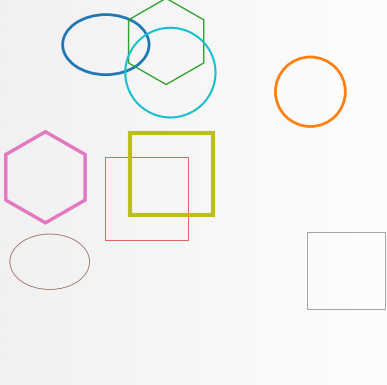[{"shape": "oval", "thickness": 2, "radius": 0.56, "center": [0.273, 0.884]}, {"shape": "circle", "thickness": 2, "radius": 0.45, "center": [0.801, 0.762]}, {"shape": "hexagon", "thickness": 1, "radius": 0.56, "center": [0.429, 0.892]}, {"shape": "square", "thickness": 0.5, "radius": 0.54, "center": [0.379, 0.484]}, {"shape": "oval", "thickness": 0.5, "radius": 0.51, "center": [0.128, 0.32]}, {"shape": "hexagon", "thickness": 2.5, "radius": 0.59, "center": [0.117, 0.54]}, {"shape": "square", "thickness": 0.5, "radius": 0.5, "center": [0.894, 0.298]}, {"shape": "square", "thickness": 3, "radius": 0.54, "center": [0.443, 0.548]}, {"shape": "circle", "thickness": 1.5, "radius": 0.58, "center": [0.44, 0.811]}]